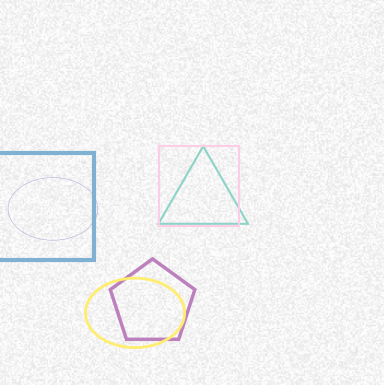[{"shape": "triangle", "thickness": 1.5, "radius": 0.67, "center": [0.528, 0.486]}, {"shape": "oval", "thickness": 0.5, "radius": 0.58, "center": [0.137, 0.457]}, {"shape": "square", "thickness": 3, "radius": 0.7, "center": [0.106, 0.463]}, {"shape": "square", "thickness": 1.5, "radius": 0.52, "center": [0.517, 0.517]}, {"shape": "pentagon", "thickness": 2.5, "radius": 0.58, "center": [0.396, 0.212]}, {"shape": "oval", "thickness": 2, "radius": 0.64, "center": [0.351, 0.187]}]